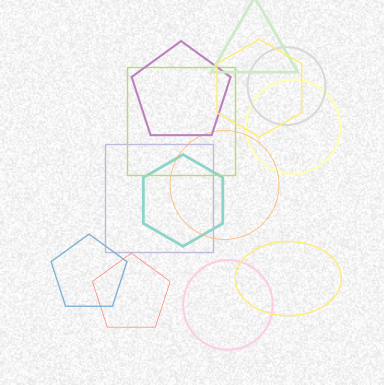[{"shape": "hexagon", "thickness": 2, "radius": 0.6, "center": [0.475, 0.479]}, {"shape": "circle", "thickness": 1.5, "radius": 0.61, "center": [0.761, 0.671]}, {"shape": "square", "thickness": 1, "radius": 0.7, "center": [0.413, 0.485]}, {"shape": "pentagon", "thickness": 0.5, "radius": 0.53, "center": [0.341, 0.236]}, {"shape": "pentagon", "thickness": 1, "radius": 0.52, "center": [0.231, 0.288]}, {"shape": "circle", "thickness": 0.5, "radius": 0.71, "center": [0.583, 0.52]}, {"shape": "square", "thickness": 1, "radius": 0.7, "center": [0.47, 0.686]}, {"shape": "circle", "thickness": 1.5, "radius": 0.58, "center": [0.592, 0.208]}, {"shape": "circle", "thickness": 1.5, "radius": 0.51, "center": [0.744, 0.776]}, {"shape": "pentagon", "thickness": 1.5, "radius": 0.68, "center": [0.47, 0.758]}, {"shape": "triangle", "thickness": 2, "radius": 0.65, "center": [0.661, 0.877]}, {"shape": "oval", "thickness": 1, "radius": 0.69, "center": [0.749, 0.276]}, {"shape": "hexagon", "thickness": 1, "radius": 0.64, "center": [0.674, 0.771]}]